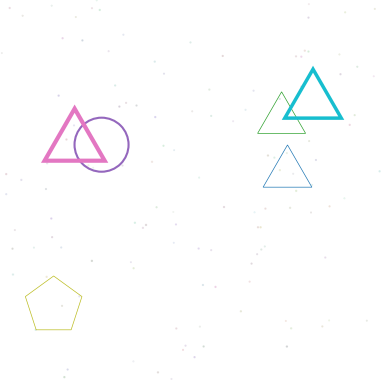[{"shape": "triangle", "thickness": 0.5, "radius": 0.37, "center": [0.747, 0.55]}, {"shape": "triangle", "thickness": 0.5, "radius": 0.36, "center": [0.731, 0.69]}, {"shape": "circle", "thickness": 1.5, "radius": 0.35, "center": [0.264, 0.624]}, {"shape": "triangle", "thickness": 3, "radius": 0.45, "center": [0.194, 0.628]}, {"shape": "pentagon", "thickness": 0.5, "radius": 0.39, "center": [0.139, 0.206]}, {"shape": "triangle", "thickness": 2.5, "radius": 0.42, "center": [0.813, 0.736]}]